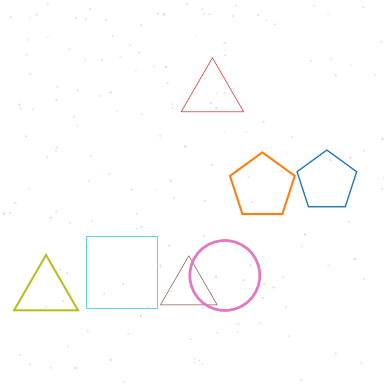[{"shape": "pentagon", "thickness": 1, "radius": 0.41, "center": [0.849, 0.529]}, {"shape": "pentagon", "thickness": 1.5, "radius": 0.44, "center": [0.682, 0.516]}, {"shape": "triangle", "thickness": 0.5, "radius": 0.47, "center": [0.552, 0.756]}, {"shape": "triangle", "thickness": 0.5, "radius": 0.42, "center": [0.49, 0.251]}, {"shape": "circle", "thickness": 2, "radius": 0.45, "center": [0.584, 0.284]}, {"shape": "triangle", "thickness": 1.5, "radius": 0.48, "center": [0.12, 0.242]}, {"shape": "square", "thickness": 0.5, "radius": 0.46, "center": [0.316, 0.293]}]